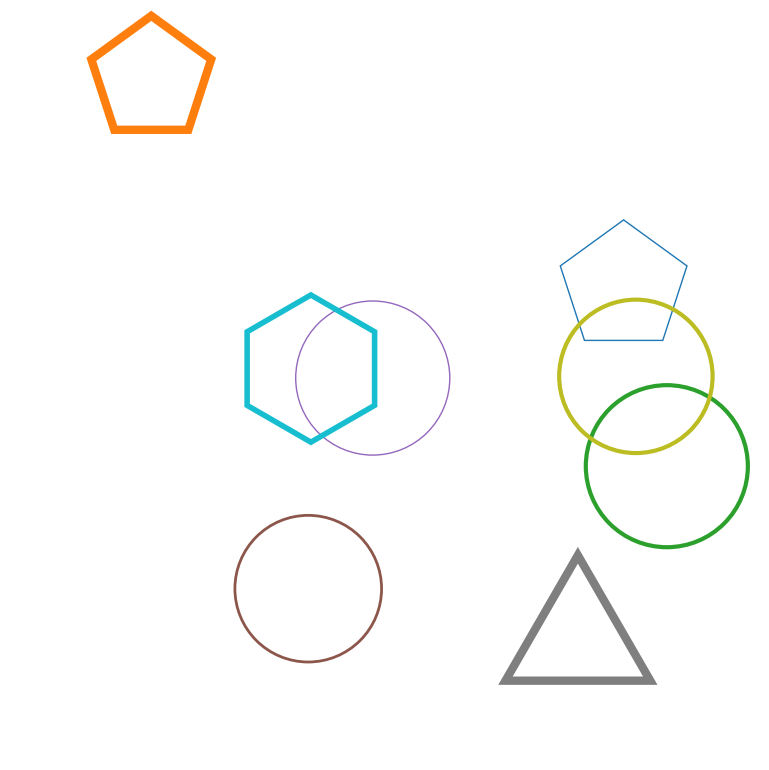[{"shape": "pentagon", "thickness": 0.5, "radius": 0.43, "center": [0.81, 0.628]}, {"shape": "pentagon", "thickness": 3, "radius": 0.41, "center": [0.196, 0.898]}, {"shape": "circle", "thickness": 1.5, "radius": 0.53, "center": [0.866, 0.395]}, {"shape": "circle", "thickness": 0.5, "radius": 0.5, "center": [0.484, 0.509]}, {"shape": "circle", "thickness": 1, "radius": 0.48, "center": [0.4, 0.235]}, {"shape": "triangle", "thickness": 3, "radius": 0.54, "center": [0.75, 0.17]}, {"shape": "circle", "thickness": 1.5, "radius": 0.5, "center": [0.826, 0.511]}, {"shape": "hexagon", "thickness": 2, "radius": 0.48, "center": [0.404, 0.521]}]